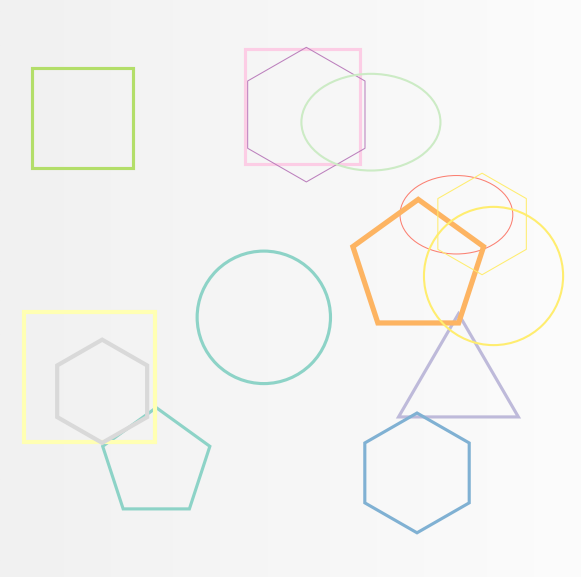[{"shape": "pentagon", "thickness": 1.5, "radius": 0.48, "center": [0.269, 0.196]}, {"shape": "circle", "thickness": 1.5, "radius": 0.57, "center": [0.454, 0.45]}, {"shape": "square", "thickness": 2, "radius": 0.57, "center": [0.154, 0.346]}, {"shape": "triangle", "thickness": 1.5, "radius": 0.6, "center": [0.789, 0.337]}, {"shape": "oval", "thickness": 0.5, "radius": 0.49, "center": [0.785, 0.627]}, {"shape": "hexagon", "thickness": 1.5, "radius": 0.52, "center": [0.717, 0.18]}, {"shape": "pentagon", "thickness": 2.5, "radius": 0.59, "center": [0.72, 0.536]}, {"shape": "square", "thickness": 1.5, "radius": 0.43, "center": [0.143, 0.795]}, {"shape": "square", "thickness": 1.5, "radius": 0.5, "center": [0.52, 0.815]}, {"shape": "hexagon", "thickness": 2, "radius": 0.45, "center": [0.176, 0.322]}, {"shape": "hexagon", "thickness": 0.5, "radius": 0.58, "center": [0.527, 0.801]}, {"shape": "oval", "thickness": 1, "radius": 0.6, "center": [0.638, 0.788]}, {"shape": "hexagon", "thickness": 0.5, "radius": 0.44, "center": [0.829, 0.611]}, {"shape": "circle", "thickness": 1, "radius": 0.6, "center": [0.849, 0.521]}]